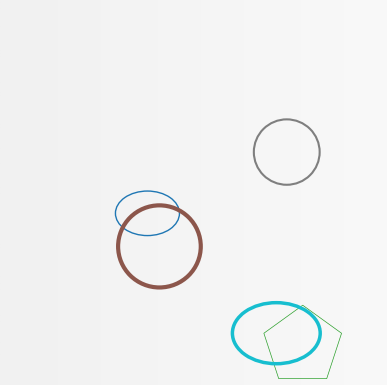[{"shape": "oval", "thickness": 1, "radius": 0.41, "center": [0.381, 0.446]}, {"shape": "pentagon", "thickness": 0.5, "radius": 0.53, "center": [0.781, 0.102]}, {"shape": "circle", "thickness": 3, "radius": 0.53, "center": [0.411, 0.36]}, {"shape": "circle", "thickness": 1.5, "radius": 0.42, "center": [0.74, 0.605]}, {"shape": "oval", "thickness": 2.5, "radius": 0.57, "center": [0.713, 0.135]}]